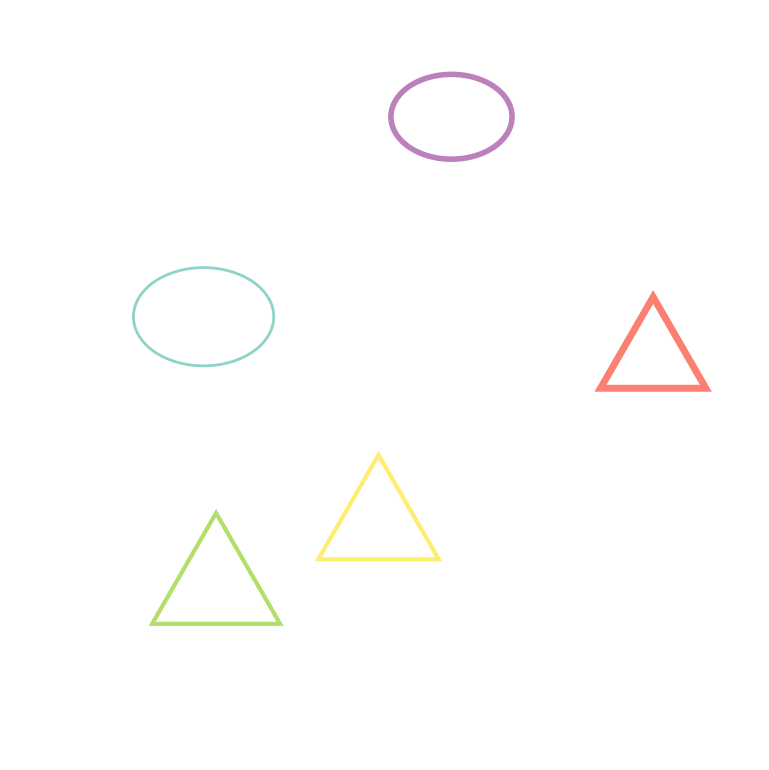[{"shape": "oval", "thickness": 1, "radius": 0.46, "center": [0.264, 0.589]}, {"shape": "triangle", "thickness": 2.5, "radius": 0.4, "center": [0.848, 0.535]}, {"shape": "triangle", "thickness": 1.5, "radius": 0.48, "center": [0.281, 0.238]}, {"shape": "oval", "thickness": 2, "radius": 0.39, "center": [0.586, 0.848]}, {"shape": "triangle", "thickness": 1.5, "radius": 0.45, "center": [0.492, 0.319]}]